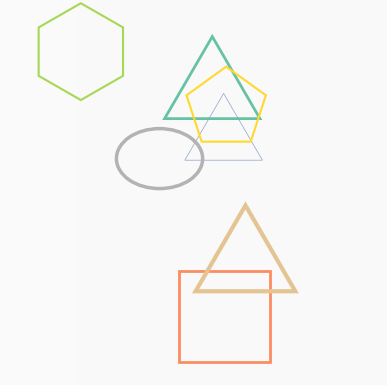[{"shape": "triangle", "thickness": 2, "radius": 0.71, "center": [0.548, 0.763]}, {"shape": "square", "thickness": 2, "radius": 0.59, "center": [0.58, 0.178]}, {"shape": "triangle", "thickness": 0.5, "radius": 0.58, "center": [0.577, 0.642]}, {"shape": "hexagon", "thickness": 1.5, "radius": 0.63, "center": [0.209, 0.866]}, {"shape": "pentagon", "thickness": 1.5, "radius": 0.54, "center": [0.584, 0.719]}, {"shape": "triangle", "thickness": 3, "radius": 0.74, "center": [0.633, 0.318]}, {"shape": "oval", "thickness": 2.5, "radius": 0.56, "center": [0.412, 0.588]}]